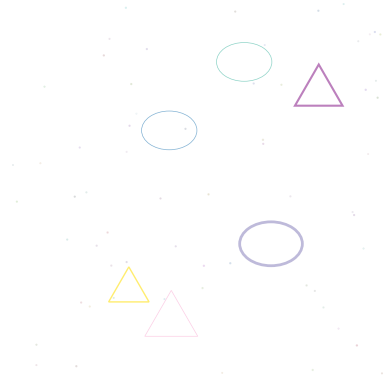[{"shape": "oval", "thickness": 0.5, "radius": 0.36, "center": [0.634, 0.839]}, {"shape": "oval", "thickness": 2, "radius": 0.41, "center": [0.704, 0.367]}, {"shape": "oval", "thickness": 0.5, "radius": 0.36, "center": [0.44, 0.661]}, {"shape": "triangle", "thickness": 0.5, "radius": 0.4, "center": [0.445, 0.166]}, {"shape": "triangle", "thickness": 1.5, "radius": 0.36, "center": [0.828, 0.761]}, {"shape": "triangle", "thickness": 1, "radius": 0.3, "center": [0.335, 0.246]}]